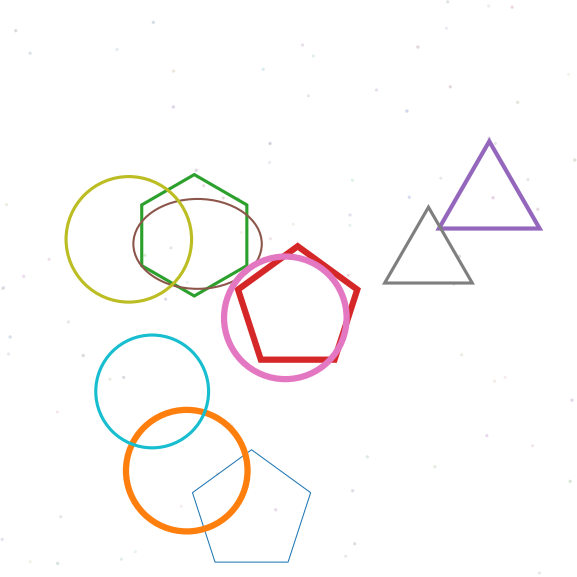[{"shape": "pentagon", "thickness": 0.5, "radius": 0.54, "center": [0.436, 0.113]}, {"shape": "circle", "thickness": 3, "radius": 0.53, "center": [0.323, 0.184]}, {"shape": "hexagon", "thickness": 1.5, "radius": 0.53, "center": [0.336, 0.592]}, {"shape": "pentagon", "thickness": 3, "radius": 0.54, "center": [0.515, 0.464]}, {"shape": "triangle", "thickness": 2, "radius": 0.5, "center": [0.847, 0.654]}, {"shape": "oval", "thickness": 1, "radius": 0.56, "center": [0.342, 0.577]}, {"shape": "circle", "thickness": 3, "radius": 0.53, "center": [0.494, 0.449]}, {"shape": "triangle", "thickness": 1.5, "radius": 0.44, "center": [0.742, 0.553]}, {"shape": "circle", "thickness": 1.5, "radius": 0.54, "center": [0.223, 0.585]}, {"shape": "circle", "thickness": 1.5, "radius": 0.49, "center": [0.264, 0.321]}]